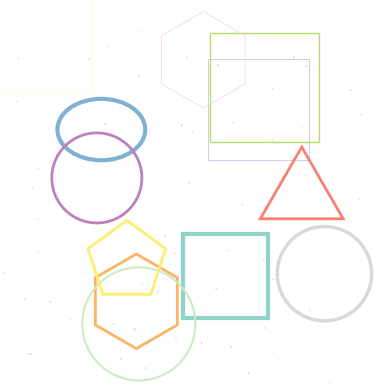[{"shape": "square", "thickness": 3, "radius": 0.55, "center": [0.586, 0.283]}, {"shape": "square", "thickness": 0.5, "radius": 0.68, "center": [0.102, 0.9]}, {"shape": "square", "thickness": 0.5, "radius": 0.65, "center": [0.672, 0.716]}, {"shape": "triangle", "thickness": 2, "radius": 0.62, "center": [0.784, 0.494]}, {"shape": "oval", "thickness": 3, "radius": 0.57, "center": [0.263, 0.664]}, {"shape": "hexagon", "thickness": 2, "radius": 0.61, "center": [0.354, 0.217]}, {"shape": "square", "thickness": 1, "radius": 0.71, "center": [0.686, 0.772]}, {"shape": "hexagon", "thickness": 0.5, "radius": 0.63, "center": [0.528, 0.845]}, {"shape": "circle", "thickness": 2.5, "radius": 0.61, "center": [0.843, 0.289]}, {"shape": "circle", "thickness": 2, "radius": 0.58, "center": [0.252, 0.538]}, {"shape": "circle", "thickness": 1.5, "radius": 0.73, "center": [0.361, 0.159]}, {"shape": "pentagon", "thickness": 2, "radius": 0.53, "center": [0.329, 0.321]}]